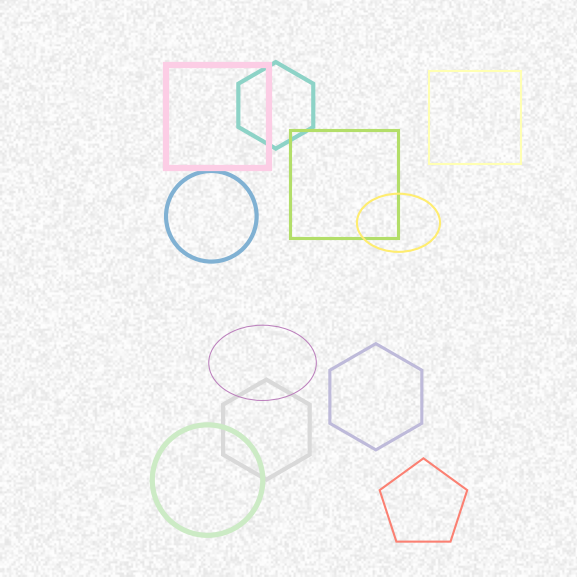[{"shape": "hexagon", "thickness": 2, "radius": 0.37, "center": [0.478, 0.817]}, {"shape": "square", "thickness": 1, "radius": 0.4, "center": [0.823, 0.796]}, {"shape": "hexagon", "thickness": 1.5, "radius": 0.46, "center": [0.651, 0.312]}, {"shape": "pentagon", "thickness": 1, "radius": 0.4, "center": [0.733, 0.126]}, {"shape": "circle", "thickness": 2, "radius": 0.39, "center": [0.366, 0.625]}, {"shape": "square", "thickness": 1.5, "radius": 0.47, "center": [0.596, 0.681]}, {"shape": "square", "thickness": 3, "radius": 0.44, "center": [0.376, 0.797]}, {"shape": "hexagon", "thickness": 2, "radius": 0.43, "center": [0.461, 0.255]}, {"shape": "oval", "thickness": 0.5, "radius": 0.47, "center": [0.455, 0.371]}, {"shape": "circle", "thickness": 2.5, "radius": 0.48, "center": [0.359, 0.168]}, {"shape": "oval", "thickness": 1, "radius": 0.36, "center": [0.69, 0.613]}]